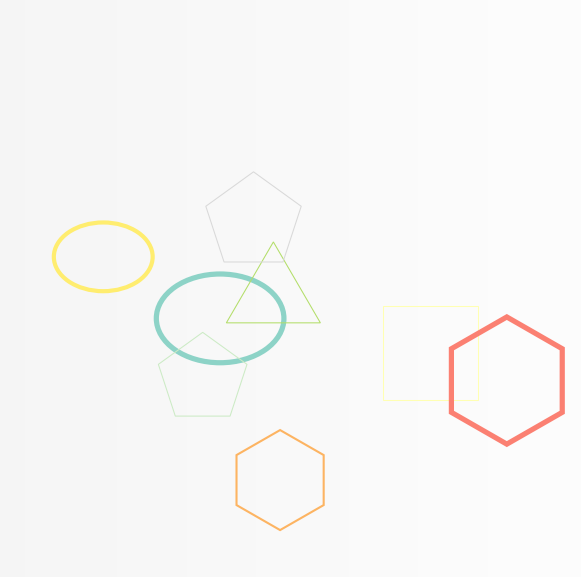[{"shape": "oval", "thickness": 2.5, "radius": 0.55, "center": [0.379, 0.448]}, {"shape": "square", "thickness": 0.5, "radius": 0.41, "center": [0.74, 0.388]}, {"shape": "hexagon", "thickness": 2.5, "radius": 0.55, "center": [0.872, 0.34]}, {"shape": "hexagon", "thickness": 1, "radius": 0.43, "center": [0.482, 0.168]}, {"shape": "triangle", "thickness": 0.5, "radius": 0.47, "center": [0.47, 0.487]}, {"shape": "pentagon", "thickness": 0.5, "radius": 0.43, "center": [0.436, 0.615]}, {"shape": "pentagon", "thickness": 0.5, "radius": 0.4, "center": [0.349, 0.343]}, {"shape": "oval", "thickness": 2, "radius": 0.43, "center": [0.178, 0.554]}]